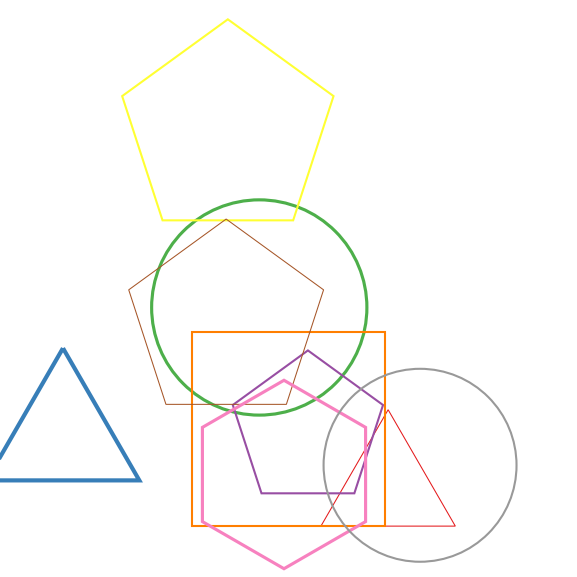[{"shape": "triangle", "thickness": 0.5, "radius": 0.67, "center": [0.672, 0.155]}, {"shape": "triangle", "thickness": 2, "radius": 0.76, "center": [0.109, 0.244]}, {"shape": "circle", "thickness": 1.5, "radius": 0.93, "center": [0.449, 0.467]}, {"shape": "pentagon", "thickness": 1, "radius": 0.68, "center": [0.533, 0.256]}, {"shape": "square", "thickness": 1, "radius": 0.84, "center": [0.499, 0.256]}, {"shape": "pentagon", "thickness": 1, "radius": 0.96, "center": [0.395, 0.773]}, {"shape": "pentagon", "thickness": 0.5, "radius": 0.89, "center": [0.392, 0.442]}, {"shape": "hexagon", "thickness": 1.5, "radius": 0.82, "center": [0.492, 0.178]}, {"shape": "circle", "thickness": 1, "radius": 0.84, "center": [0.727, 0.193]}]